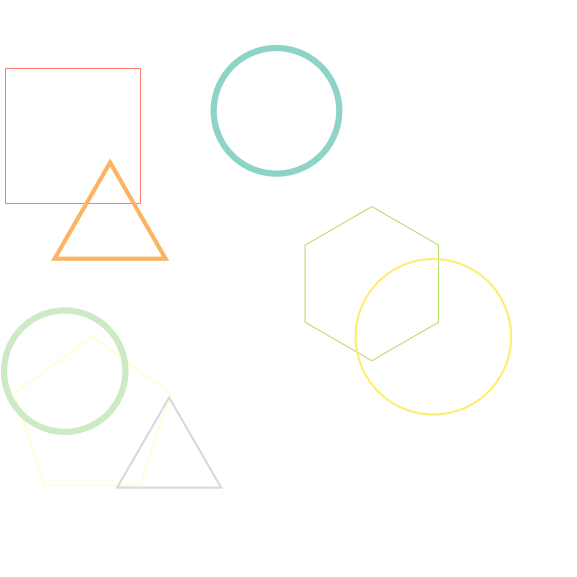[{"shape": "circle", "thickness": 3, "radius": 0.54, "center": [0.479, 0.807]}, {"shape": "pentagon", "thickness": 0.5, "radius": 0.71, "center": [0.16, 0.274]}, {"shape": "square", "thickness": 0.5, "radius": 0.58, "center": [0.126, 0.764]}, {"shape": "triangle", "thickness": 2, "radius": 0.56, "center": [0.191, 0.607]}, {"shape": "hexagon", "thickness": 0.5, "radius": 0.67, "center": [0.644, 0.508]}, {"shape": "triangle", "thickness": 1, "radius": 0.52, "center": [0.293, 0.207]}, {"shape": "circle", "thickness": 3, "radius": 0.53, "center": [0.112, 0.356]}, {"shape": "circle", "thickness": 1, "radius": 0.67, "center": [0.75, 0.416]}]